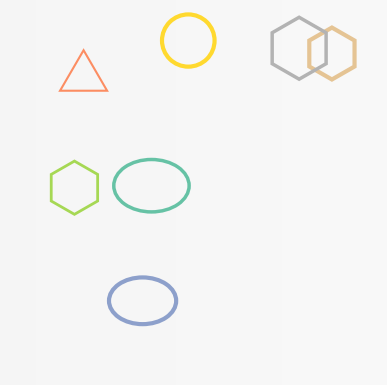[{"shape": "oval", "thickness": 2.5, "radius": 0.49, "center": [0.391, 0.518]}, {"shape": "triangle", "thickness": 1.5, "radius": 0.35, "center": [0.216, 0.799]}, {"shape": "oval", "thickness": 3, "radius": 0.43, "center": [0.368, 0.219]}, {"shape": "hexagon", "thickness": 2, "radius": 0.35, "center": [0.192, 0.512]}, {"shape": "circle", "thickness": 3, "radius": 0.34, "center": [0.486, 0.895]}, {"shape": "hexagon", "thickness": 3, "radius": 0.34, "center": [0.857, 0.861]}, {"shape": "hexagon", "thickness": 2.5, "radius": 0.4, "center": [0.772, 0.875]}]